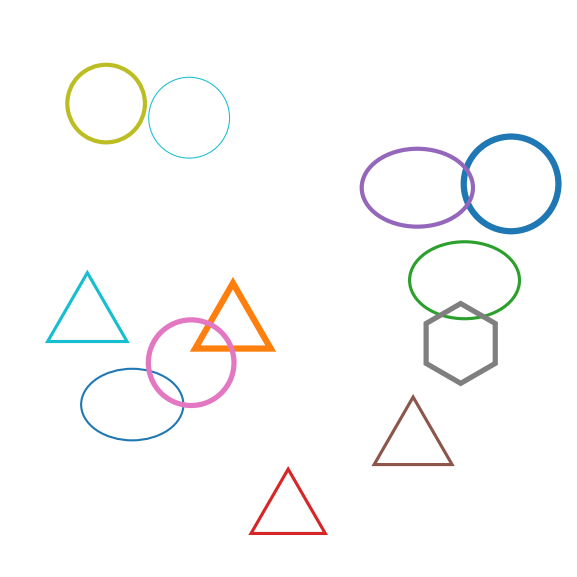[{"shape": "circle", "thickness": 3, "radius": 0.41, "center": [0.885, 0.681]}, {"shape": "oval", "thickness": 1, "radius": 0.44, "center": [0.229, 0.299]}, {"shape": "triangle", "thickness": 3, "radius": 0.38, "center": [0.403, 0.433]}, {"shape": "oval", "thickness": 1.5, "radius": 0.48, "center": [0.804, 0.514]}, {"shape": "triangle", "thickness": 1.5, "radius": 0.37, "center": [0.499, 0.113]}, {"shape": "oval", "thickness": 2, "radius": 0.48, "center": [0.723, 0.674]}, {"shape": "triangle", "thickness": 1.5, "radius": 0.39, "center": [0.715, 0.234]}, {"shape": "circle", "thickness": 2.5, "radius": 0.37, "center": [0.331, 0.371]}, {"shape": "hexagon", "thickness": 2.5, "radius": 0.35, "center": [0.798, 0.404]}, {"shape": "circle", "thickness": 2, "radius": 0.34, "center": [0.184, 0.82]}, {"shape": "circle", "thickness": 0.5, "radius": 0.35, "center": [0.328, 0.795]}, {"shape": "triangle", "thickness": 1.5, "radius": 0.4, "center": [0.151, 0.447]}]